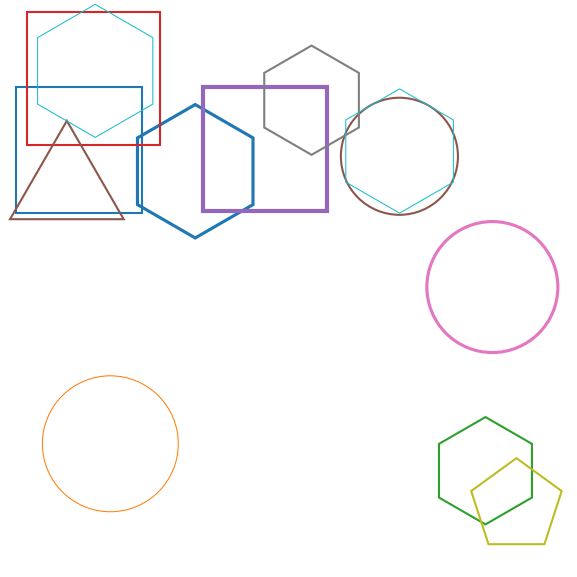[{"shape": "hexagon", "thickness": 1.5, "radius": 0.58, "center": [0.338, 0.703]}, {"shape": "square", "thickness": 1, "radius": 0.54, "center": [0.136, 0.74]}, {"shape": "circle", "thickness": 0.5, "radius": 0.59, "center": [0.191, 0.231]}, {"shape": "hexagon", "thickness": 1, "radius": 0.46, "center": [0.841, 0.184]}, {"shape": "square", "thickness": 1, "radius": 0.57, "center": [0.161, 0.863]}, {"shape": "square", "thickness": 2, "radius": 0.54, "center": [0.459, 0.741]}, {"shape": "circle", "thickness": 1, "radius": 0.51, "center": [0.692, 0.729]}, {"shape": "triangle", "thickness": 1, "radius": 0.57, "center": [0.116, 0.676]}, {"shape": "circle", "thickness": 1.5, "radius": 0.57, "center": [0.853, 0.502]}, {"shape": "hexagon", "thickness": 1, "radius": 0.47, "center": [0.54, 0.826]}, {"shape": "pentagon", "thickness": 1, "radius": 0.41, "center": [0.894, 0.123]}, {"shape": "hexagon", "thickness": 0.5, "radius": 0.58, "center": [0.165, 0.876]}, {"shape": "hexagon", "thickness": 0.5, "radius": 0.54, "center": [0.692, 0.738]}]